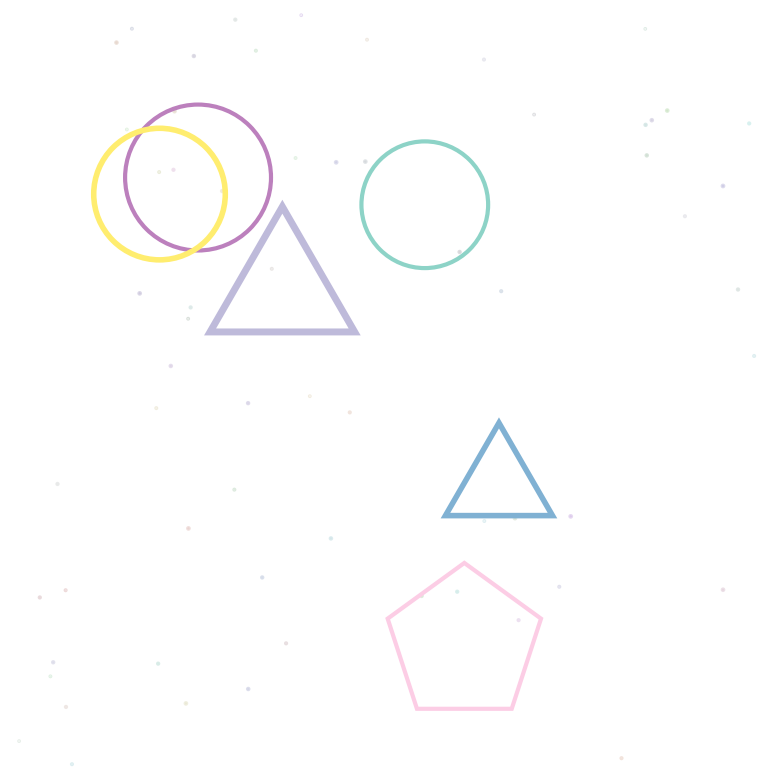[{"shape": "circle", "thickness": 1.5, "radius": 0.41, "center": [0.552, 0.734]}, {"shape": "triangle", "thickness": 2.5, "radius": 0.54, "center": [0.367, 0.623]}, {"shape": "triangle", "thickness": 2, "radius": 0.4, "center": [0.648, 0.371]}, {"shape": "pentagon", "thickness": 1.5, "radius": 0.52, "center": [0.603, 0.164]}, {"shape": "circle", "thickness": 1.5, "radius": 0.47, "center": [0.257, 0.769]}, {"shape": "circle", "thickness": 2, "radius": 0.43, "center": [0.207, 0.748]}]